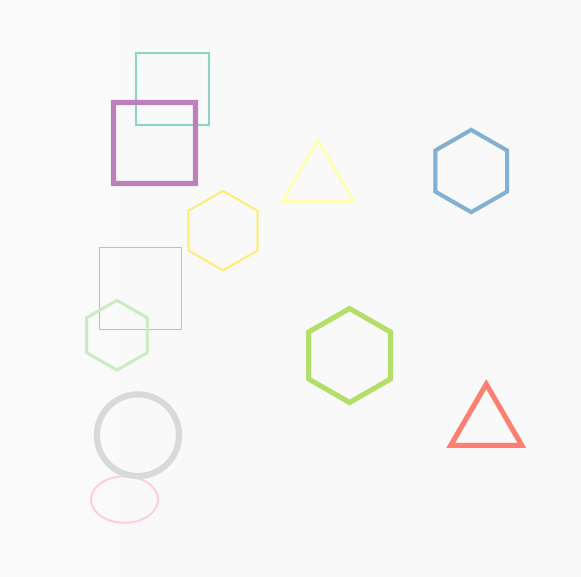[{"shape": "square", "thickness": 1, "radius": 0.31, "center": [0.297, 0.845]}, {"shape": "triangle", "thickness": 1.5, "radius": 0.35, "center": [0.547, 0.686]}, {"shape": "square", "thickness": 0.5, "radius": 0.35, "center": [0.241, 0.5]}, {"shape": "triangle", "thickness": 2.5, "radius": 0.35, "center": [0.837, 0.263]}, {"shape": "hexagon", "thickness": 2, "radius": 0.36, "center": [0.811, 0.703]}, {"shape": "hexagon", "thickness": 2.5, "radius": 0.41, "center": [0.601, 0.384]}, {"shape": "oval", "thickness": 1, "radius": 0.29, "center": [0.214, 0.134]}, {"shape": "circle", "thickness": 3, "radius": 0.35, "center": [0.237, 0.245]}, {"shape": "square", "thickness": 2.5, "radius": 0.35, "center": [0.265, 0.753]}, {"shape": "hexagon", "thickness": 1.5, "radius": 0.3, "center": [0.201, 0.419]}, {"shape": "hexagon", "thickness": 1, "radius": 0.34, "center": [0.384, 0.6]}]